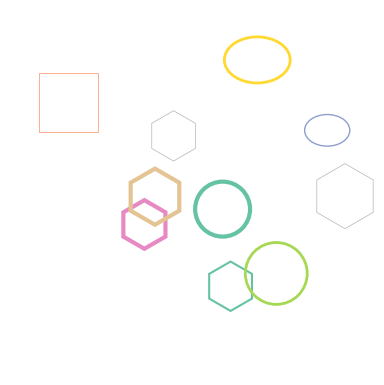[{"shape": "circle", "thickness": 3, "radius": 0.36, "center": [0.578, 0.457]}, {"shape": "hexagon", "thickness": 1.5, "radius": 0.32, "center": [0.599, 0.257]}, {"shape": "square", "thickness": 0.5, "radius": 0.39, "center": [0.178, 0.733]}, {"shape": "oval", "thickness": 1, "radius": 0.29, "center": [0.85, 0.661]}, {"shape": "hexagon", "thickness": 3, "radius": 0.32, "center": [0.375, 0.417]}, {"shape": "circle", "thickness": 2, "radius": 0.4, "center": [0.718, 0.29]}, {"shape": "oval", "thickness": 2, "radius": 0.43, "center": [0.668, 0.844]}, {"shape": "hexagon", "thickness": 3, "radius": 0.36, "center": [0.403, 0.489]}, {"shape": "hexagon", "thickness": 0.5, "radius": 0.33, "center": [0.451, 0.647]}, {"shape": "hexagon", "thickness": 0.5, "radius": 0.42, "center": [0.896, 0.491]}]